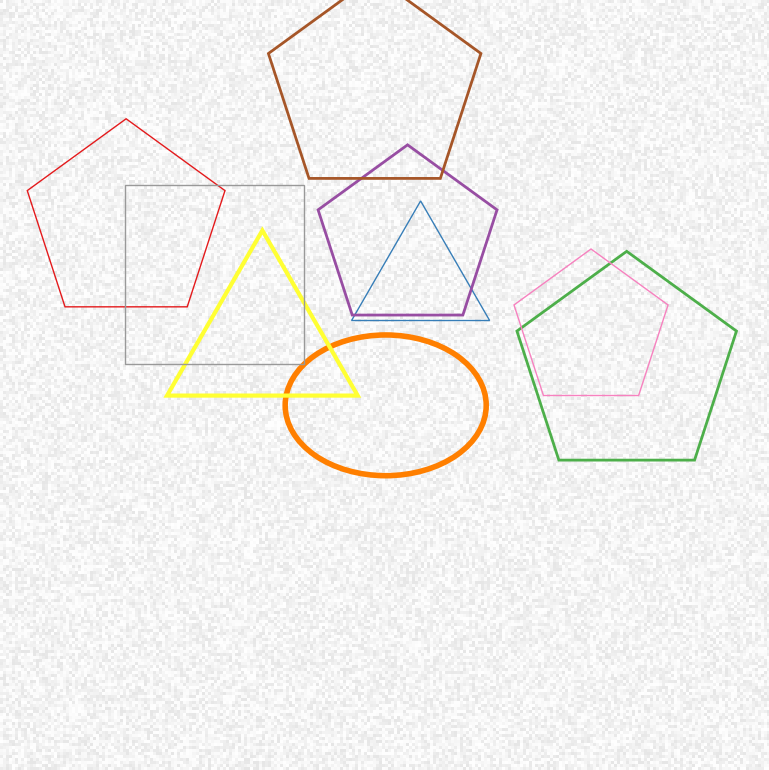[{"shape": "pentagon", "thickness": 0.5, "radius": 0.67, "center": [0.164, 0.711]}, {"shape": "triangle", "thickness": 0.5, "radius": 0.52, "center": [0.546, 0.636]}, {"shape": "pentagon", "thickness": 1, "radius": 0.75, "center": [0.814, 0.524]}, {"shape": "pentagon", "thickness": 1, "radius": 0.61, "center": [0.529, 0.69]}, {"shape": "oval", "thickness": 2, "radius": 0.65, "center": [0.501, 0.474]}, {"shape": "triangle", "thickness": 1.5, "radius": 0.71, "center": [0.341, 0.558]}, {"shape": "pentagon", "thickness": 1, "radius": 0.73, "center": [0.487, 0.886]}, {"shape": "pentagon", "thickness": 0.5, "radius": 0.53, "center": [0.768, 0.571]}, {"shape": "square", "thickness": 0.5, "radius": 0.58, "center": [0.278, 0.643]}]